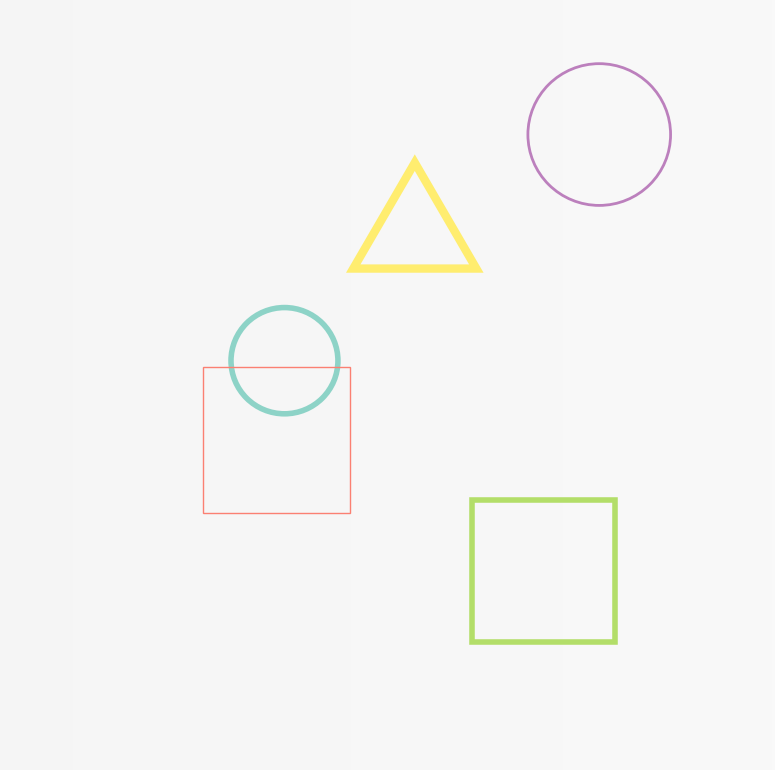[{"shape": "circle", "thickness": 2, "radius": 0.34, "center": [0.367, 0.532]}, {"shape": "square", "thickness": 0.5, "radius": 0.48, "center": [0.357, 0.429]}, {"shape": "square", "thickness": 2, "radius": 0.46, "center": [0.701, 0.259]}, {"shape": "circle", "thickness": 1, "radius": 0.46, "center": [0.773, 0.825]}, {"shape": "triangle", "thickness": 3, "radius": 0.46, "center": [0.535, 0.697]}]